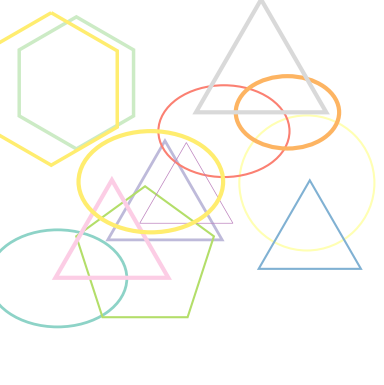[{"shape": "oval", "thickness": 2, "radius": 0.9, "center": [0.149, 0.277]}, {"shape": "circle", "thickness": 1.5, "radius": 0.88, "center": [0.797, 0.525]}, {"shape": "triangle", "thickness": 2, "radius": 0.86, "center": [0.428, 0.463]}, {"shape": "oval", "thickness": 1.5, "radius": 0.85, "center": [0.582, 0.659]}, {"shape": "triangle", "thickness": 1.5, "radius": 0.77, "center": [0.805, 0.378]}, {"shape": "oval", "thickness": 3, "radius": 0.67, "center": [0.747, 0.708]}, {"shape": "pentagon", "thickness": 1.5, "radius": 0.94, "center": [0.377, 0.328]}, {"shape": "triangle", "thickness": 3, "radius": 0.85, "center": [0.291, 0.363]}, {"shape": "triangle", "thickness": 3, "radius": 0.98, "center": [0.678, 0.806]}, {"shape": "triangle", "thickness": 0.5, "radius": 0.7, "center": [0.484, 0.49]}, {"shape": "hexagon", "thickness": 2.5, "radius": 0.86, "center": [0.198, 0.785]}, {"shape": "oval", "thickness": 3, "radius": 0.94, "center": [0.392, 0.528]}, {"shape": "hexagon", "thickness": 2.5, "radius": 0.99, "center": [0.133, 0.769]}]